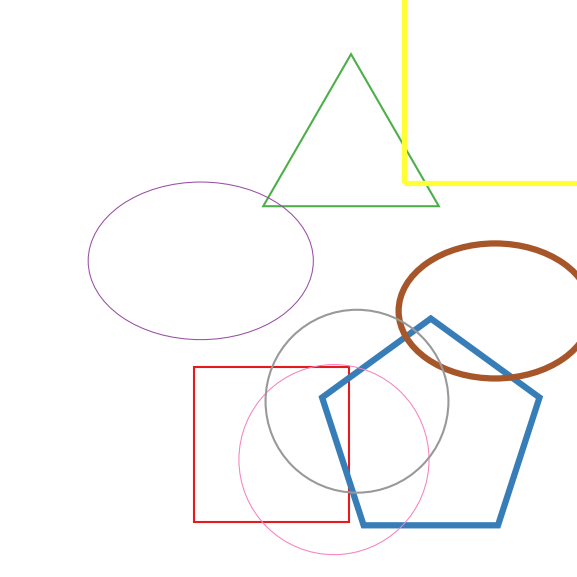[{"shape": "square", "thickness": 1, "radius": 0.67, "center": [0.471, 0.23]}, {"shape": "pentagon", "thickness": 3, "radius": 0.99, "center": [0.746, 0.25]}, {"shape": "triangle", "thickness": 1, "radius": 0.88, "center": [0.608, 0.73]}, {"shape": "oval", "thickness": 0.5, "radius": 0.97, "center": [0.348, 0.547]}, {"shape": "square", "thickness": 2.5, "radius": 0.82, "center": [0.865, 0.848]}, {"shape": "oval", "thickness": 3, "radius": 0.84, "center": [0.857, 0.461]}, {"shape": "circle", "thickness": 0.5, "radius": 0.82, "center": [0.578, 0.203]}, {"shape": "circle", "thickness": 1, "radius": 0.79, "center": [0.618, 0.304]}]